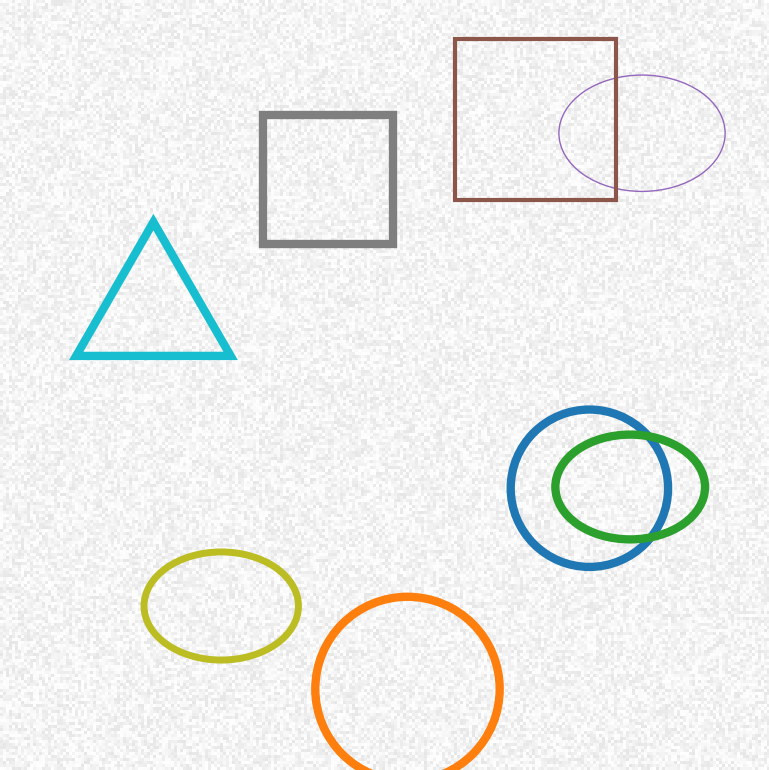[{"shape": "circle", "thickness": 3, "radius": 0.51, "center": [0.765, 0.366]}, {"shape": "circle", "thickness": 3, "radius": 0.6, "center": [0.529, 0.105]}, {"shape": "oval", "thickness": 3, "radius": 0.49, "center": [0.818, 0.368]}, {"shape": "oval", "thickness": 0.5, "radius": 0.54, "center": [0.834, 0.827]}, {"shape": "square", "thickness": 1.5, "radius": 0.52, "center": [0.696, 0.845]}, {"shape": "square", "thickness": 3, "radius": 0.42, "center": [0.426, 0.767]}, {"shape": "oval", "thickness": 2.5, "radius": 0.5, "center": [0.287, 0.213]}, {"shape": "triangle", "thickness": 3, "radius": 0.58, "center": [0.199, 0.596]}]